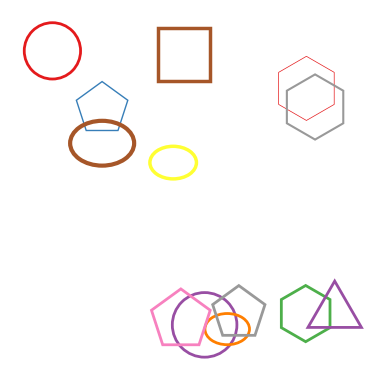[{"shape": "hexagon", "thickness": 0.5, "radius": 0.42, "center": [0.796, 0.77]}, {"shape": "circle", "thickness": 2, "radius": 0.37, "center": [0.136, 0.868]}, {"shape": "pentagon", "thickness": 1, "radius": 0.35, "center": [0.265, 0.718]}, {"shape": "hexagon", "thickness": 2, "radius": 0.36, "center": [0.794, 0.185]}, {"shape": "triangle", "thickness": 2, "radius": 0.4, "center": [0.869, 0.19]}, {"shape": "circle", "thickness": 2, "radius": 0.42, "center": [0.531, 0.156]}, {"shape": "oval", "thickness": 2, "radius": 0.29, "center": [0.59, 0.145]}, {"shape": "oval", "thickness": 2.5, "radius": 0.3, "center": [0.45, 0.578]}, {"shape": "square", "thickness": 2.5, "radius": 0.34, "center": [0.478, 0.858]}, {"shape": "oval", "thickness": 3, "radius": 0.42, "center": [0.265, 0.628]}, {"shape": "pentagon", "thickness": 2, "radius": 0.4, "center": [0.47, 0.169]}, {"shape": "pentagon", "thickness": 2, "radius": 0.36, "center": [0.62, 0.187]}, {"shape": "hexagon", "thickness": 1.5, "radius": 0.42, "center": [0.818, 0.722]}]